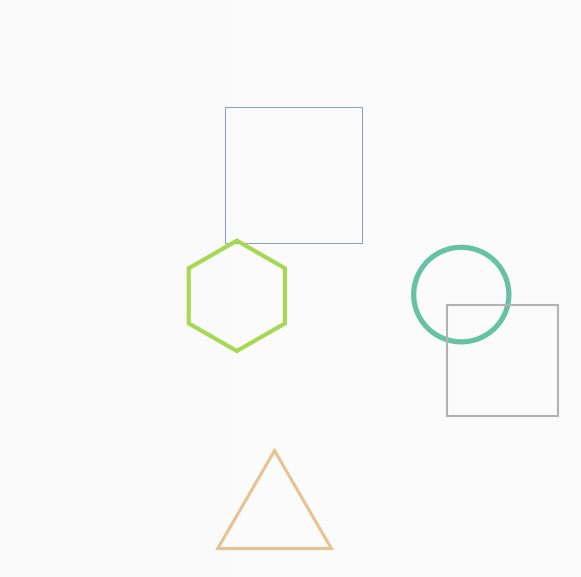[{"shape": "circle", "thickness": 2.5, "radius": 0.41, "center": [0.794, 0.489]}, {"shape": "square", "thickness": 0.5, "radius": 0.59, "center": [0.505, 0.695]}, {"shape": "hexagon", "thickness": 2, "radius": 0.48, "center": [0.407, 0.487]}, {"shape": "triangle", "thickness": 1.5, "radius": 0.56, "center": [0.472, 0.106]}, {"shape": "square", "thickness": 1, "radius": 0.48, "center": [0.865, 0.375]}]